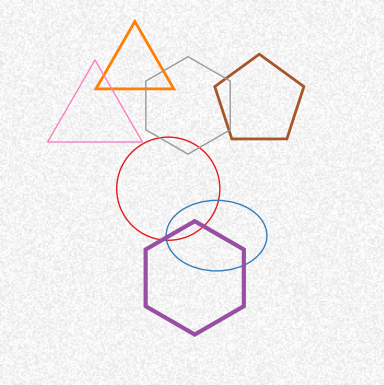[{"shape": "circle", "thickness": 1, "radius": 0.67, "center": [0.437, 0.51]}, {"shape": "oval", "thickness": 1, "radius": 0.65, "center": [0.562, 0.388]}, {"shape": "hexagon", "thickness": 3, "radius": 0.74, "center": [0.506, 0.278]}, {"shape": "triangle", "thickness": 2, "radius": 0.58, "center": [0.35, 0.827]}, {"shape": "pentagon", "thickness": 2, "radius": 0.61, "center": [0.674, 0.738]}, {"shape": "triangle", "thickness": 1, "radius": 0.71, "center": [0.247, 0.702]}, {"shape": "hexagon", "thickness": 1, "radius": 0.63, "center": [0.488, 0.726]}]